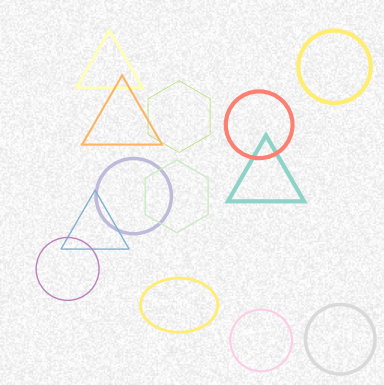[{"shape": "triangle", "thickness": 3, "radius": 0.57, "center": [0.691, 0.534]}, {"shape": "triangle", "thickness": 2, "radius": 0.5, "center": [0.285, 0.822]}, {"shape": "circle", "thickness": 2.5, "radius": 0.49, "center": [0.347, 0.491]}, {"shape": "circle", "thickness": 3, "radius": 0.43, "center": [0.673, 0.676]}, {"shape": "triangle", "thickness": 1, "radius": 0.51, "center": [0.247, 0.404]}, {"shape": "triangle", "thickness": 1.5, "radius": 0.6, "center": [0.317, 0.684]}, {"shape": "hexagon", "thickness": 0.5, "radius": 0.47, "center": [0.465, 0.697]}, {"shape": "circle", "thickness": 1.5, "radius": 0.4, "center": [0.678, 0.116]}, {"shape": "circle", "thickness": 2.5, "radius": 0.45, "center": [0.884, 0.119]}, {"shape": "circle", "thickness": 1, "radius": 0.41, "center": [0.176, 0.302]}, {"shape": "hexagon", "thickness": 1, "radius": 0.47, "center": [0.459, 0.49]}, {"shape": "circle", "thickness": 3, "radius": 0.47, "center": [0.869, 0.826]}, {"shape": "oval", "thickness": 2, "radius": 0.5, "center": [0.465, 0.207]}]